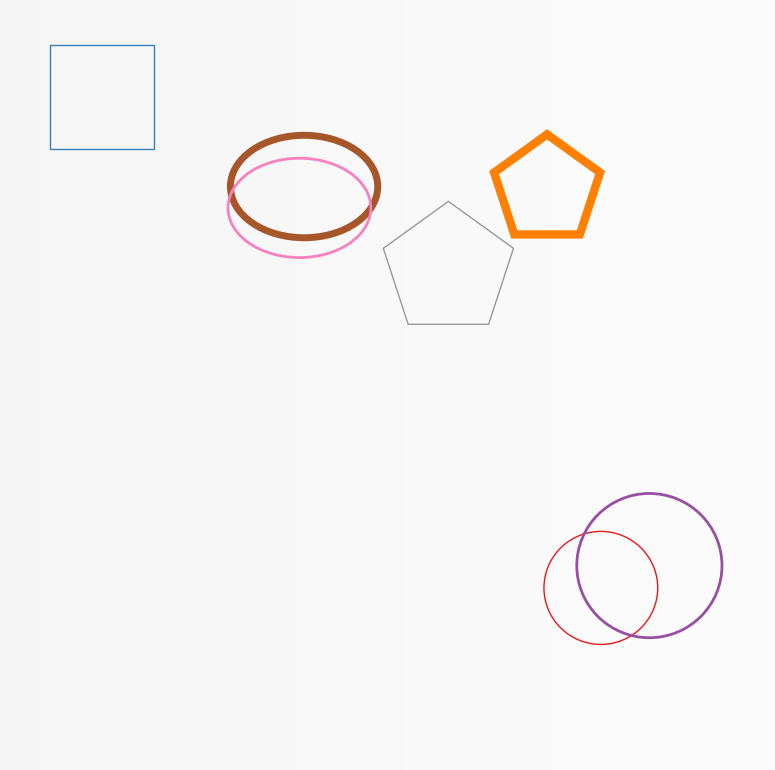[{"shape": "circle", "thickness": 0.5, "radius": 0.37, "center": [0.775, 0.236]}, {"shape": "square", "thickness": 0.5, "radius": 0.34, "center": [0.132, 0.875]}, {"shape": "circle", "thickness": 1, "radius": 0.47, "center": [0.838, 0.265]}, {"shape": "pentagon", "thickness": 3, "radius": 0.36, "center": [0.706, 0.754]}, {"shape": "oval", "thickness": 2.5, "radius": 0.48, "center": [0.392, 0.758]}, {"shape": "oval", "thickness": 1, "radius": 0.46, "center": [0.386, 0.73]}, {"shape": "pentagon", "thickness": 0.5, "radius": 0.44, "center": [0.579, 0.65]}]